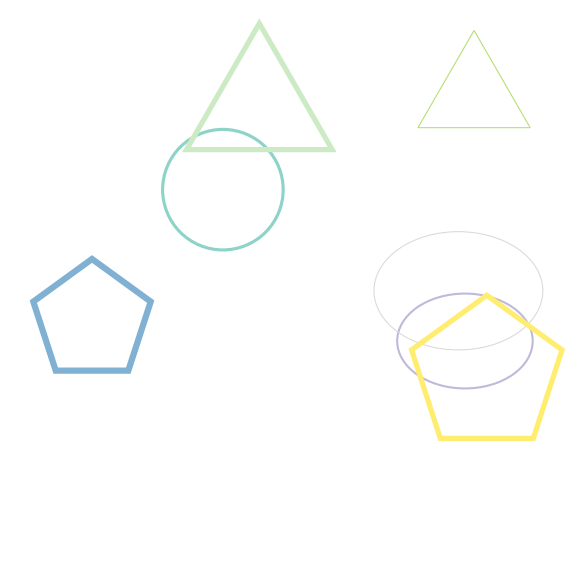[{"shape": "circle", "thickness": 1.5, "radius": 0.52, "center": [0.386, 0.671]}, {"shape": "oval", "thickness": 1, "radius": 0.59, "center": [0.805, 0.409]}, {"shape": "pentagon", "thickness": 3, "radius": 0.53, "center": [0.159, 0.444]}, {"shape": "triangle", "thickness": 0.5, "radius": 0.56, "center": [0.821, 0.834]}, {"shape": "oval", "thickness": 0.5, "radius": 0.73, "center": [0.794, 0.496]}, {"shape": "triangle", "thickness": 2.5, "radius": 0.73, "center": [0.449, 0.813]}, {"shape": "pentagon", "thickness": 2.5, "radius": 0.68, "center": [0.843, 0.351]}]